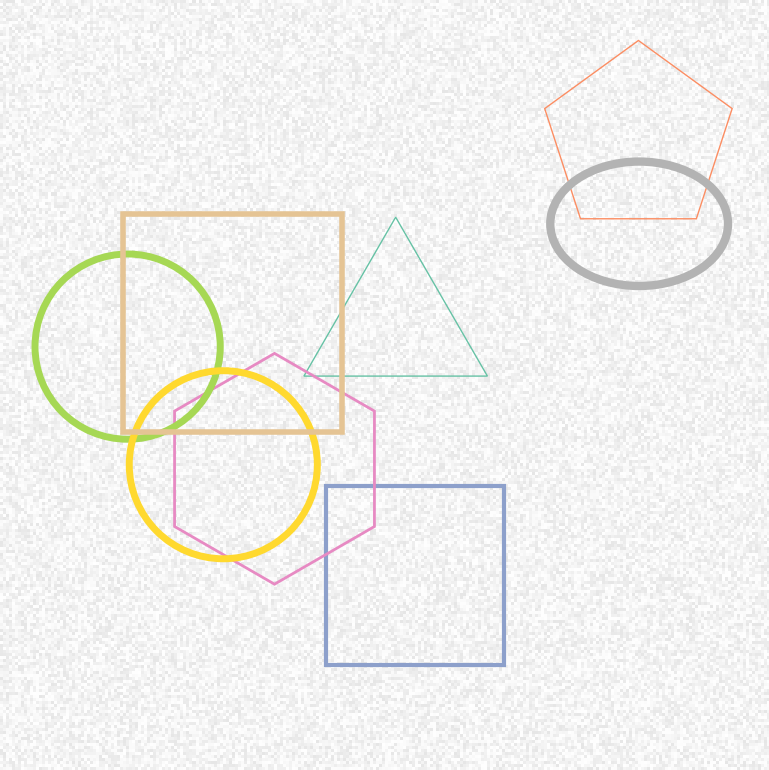[{"shape": "triangle", "thickness": 0.5, "radius": 0.69, "center": [0.514, 0.58]}, {"shape": "pentagon", "thickness": 0.5, "radius": 0.64, "center": [0.829, 0.819]}, {"shape": "square", "thickness": 1.5, "radius": 0.58, "center": [0.538, 0.253]}, {"shape": "hexagon", "thickness": 1, "radius": 0.75, "center": [0.356, 0.391]}, {"shape": "circle", "thickness": 2.5, "radius": 0.6, "center": [0.166, 0.55]}, {"shape": "circle", "thickness": 2.5, "radius": 0.61, "center": [0.29, 0.396]}, {"shape": "square", "thickness": 2, "radius": 0.71, "center": [0.302, 0.581]}, {"shape": "oval", "thickness": 3, "radius": 0.58, "center": [0.83, 0.709]}]